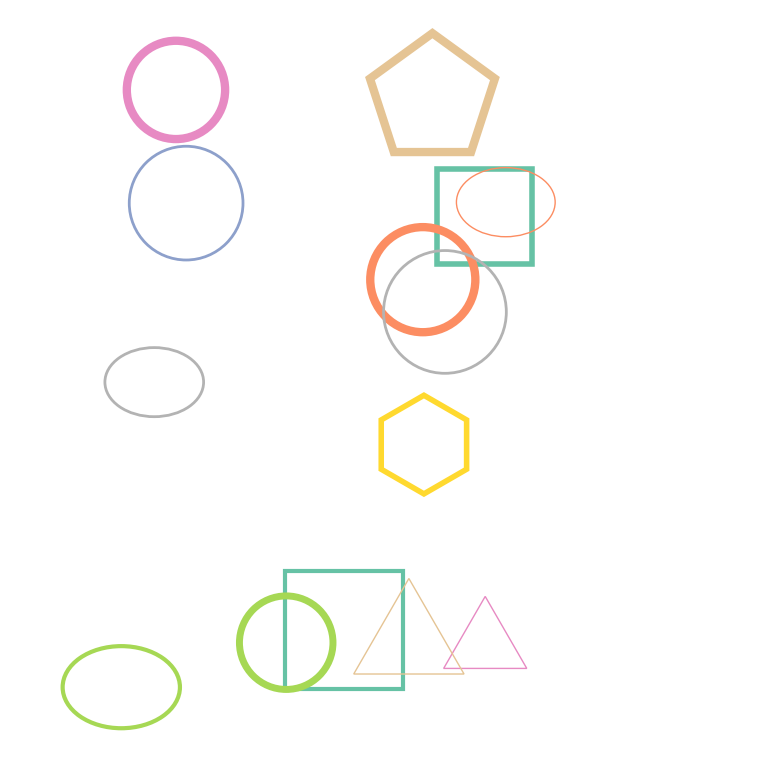[{"shape": "square", "thickness": 1.5, "radius": 0.38, "center": [0.447, 0.182]}, {"shape": "square", "thickness": 2, "radius": 0.31, "center": [0.629, 0.719]}, {"shape": "circle", "thickness": 3, "radius": 0.34, "center": [0.549, 0.637]}, {"shape": "oval", "thickness": 0.5, "radius": 0.32, "center": [0.657, 0.737]}, {"shape": "circle", "thickness": 1, "radius": 0.37, "center": [0.242, 0.736]}, {"shape": "triangle", "thickness": 0.5, "radius": 0.31, "center": [0.63, 0.163]}, {"shape": "circle", "thickness": 3, "radius": 0.32, "center": [0.229, 0.883]}, {"shape": "circle", "thickness": 2.5, "radius": 0.3, "center": [0.372, 0.165]}, {"shape": "oval", "thickness": 1.5, "radius": 0.38, "center": [0.158, 0.108]}, {"shape": "hexagon", "thickness": 2, "radius": 0.32, "center": [0.551, 0.423]}, {"shape": "triangle", "thickness": 0.5, "radius": 0.41, "center": [0.531, 0.166]}, {"shape": "pentagon", "thickness": 3, "radius": 0.43, "center": [0.562, 0.872]}, {"shape": "circle", "thickness": 1, "radius": 0.4, "center": [0.578, 0.595]}, {"shape": "oval", "thickness": 1, "radius": 0.32, "center": [0.2, 0.504]}]